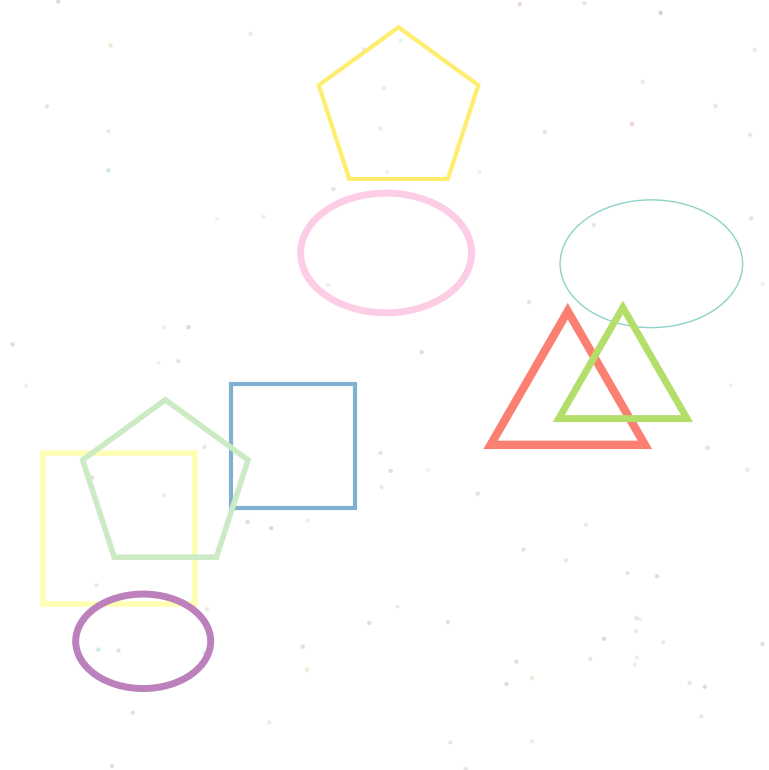[{"shape": "oval", "thickness": 0.5, "radius": 0.59, "center": [0.846, 0.657]}, {"shape": "square", "thickness": 2, "radius": 0.49, "center": [0.155, 0.314]}, {"shape": "triangle", "thickness": 3, "radius": 0.58, "center": [0.737, 0.48]}, {"shape": "square", "thickness": 1.5, "radius": 0.4, "center": [0.381, 0.421]}, {"shape": "triangle", "thickness": 2.5, "radius": 0.48, "center": [0.809, 0.504]}, {"shape": "oval", "thickness": 2.5, "radius": 0.56, "center": [0.501, 0.671]}, {"shape": "oval", "thickness": 2.5, "radius": 0.44, "center": [0.186, 0.167]}, {"shape": "pentagon", "thickness": 2, "radius": 0.56, "center": [0.215, 0.368]}, {"shape": "pentagon", "thickness": 1.5, "radius": 0.54, "center": [0.518, 0.856]}]